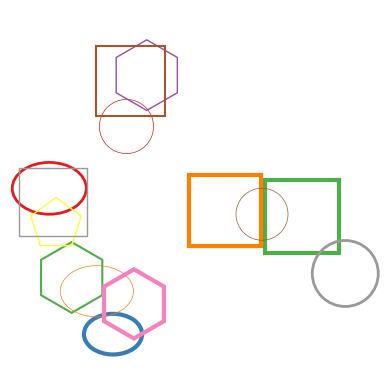[{"shape": "oval", "thickness": 2, "radius": 0.48, "center": [0.128, 0.511]}, {"shape": "circle", "thickness": 0.5, "radius": 0.35, "center": [0.329, 0.671]}, {"shape": "oval", "thickness": 3, "radius": 0.38, "center": [0.294, 0.132]}, {"shape": "hexagon", "thickness": 1.5, "radius": 0.46, "center": [0.186, 0.279]}, {"shape": "square", "thickness": 3, "radius": 0.48, "center": [0.784, 0.437]}, {"shape": "hexagon", "thickness": 1, "radius": 0.46, "center": [0.381, 0.805]}, {"shape": "oval", "thickness": 0.5, "radius": 0.48, "center": [0.252, 0.244]}, {"shape": "square", "thickness": 3, "radius": 0.46, "center": [0.584, 0.454]}, {"shape": "pentagon", "thickness": 1, "radius": 0.35, "center": [0.146, 0.418]}, {"shape": "square", "thickness": 1.5, "radius": 0.45, "center": [0.34, 0.79]}, {"shape": "circle", "thickness": 0.5, "radius": 0.34, "center": [0.681, 0.444]}, {"shape": "hexagon", "thickness": 3, "radius": 0.45, "center": [0.348, 0.211]}, {"shape": "circle", "thickness": 2, "radius": 0.43, "center": [0.897, 0.29]}, {"shape": "square", "thickness": 1, "radius": 0.44, "center": [0.137, 0.476]}]